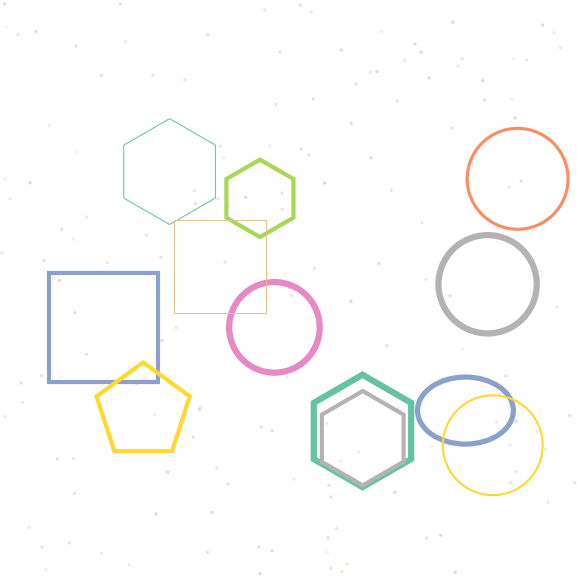[{"shape": "hexagon", "thickness": 0.5, "radius": 0.46, "center": [0.294, 0.702]}, {"shape": "hexagon", "thickness": 3, "radius": 0.49, "center": [0.628, 0.253]}, {"shape": "circle", "thickness": 1.5, "radius": 0.44, "center": [0.896, 0.69]}, {"shape": "oval", "thickness": 2.5, "radius": 0.41, "center": [0.806, 0.288]}, {"shape": "square", "thickness": 2, "radius": 0.47, "center": [0.18, 0.431]}, {"shape": "circle", "thickness": 3, "radius": 0.39, "center": [0.475, 0.432]}, {"shape": "hexagon", "thickness": 2, "radius": 0.34, "center": [0.45, 0.656]}, {"shape": "circle", "thickness": 1, "radius": 0.43, "center": [0.853, 0.228]}, {"shape": "pentagon", "thickness": 2, "radius": 0.42, "center": [0.248, 0.287]}, {"shape": "square", "thickness": 0.5, "radius": 0.4, "center": [0.381, 0.537]}, {"shape": "circle", "thickness": 3, "radius": 0.43, "center": [0.844, 0.507]}, {"shape": "hexagon", "thickness": 2, "radius": 0.41, "center": [0.628, 0.24]}]